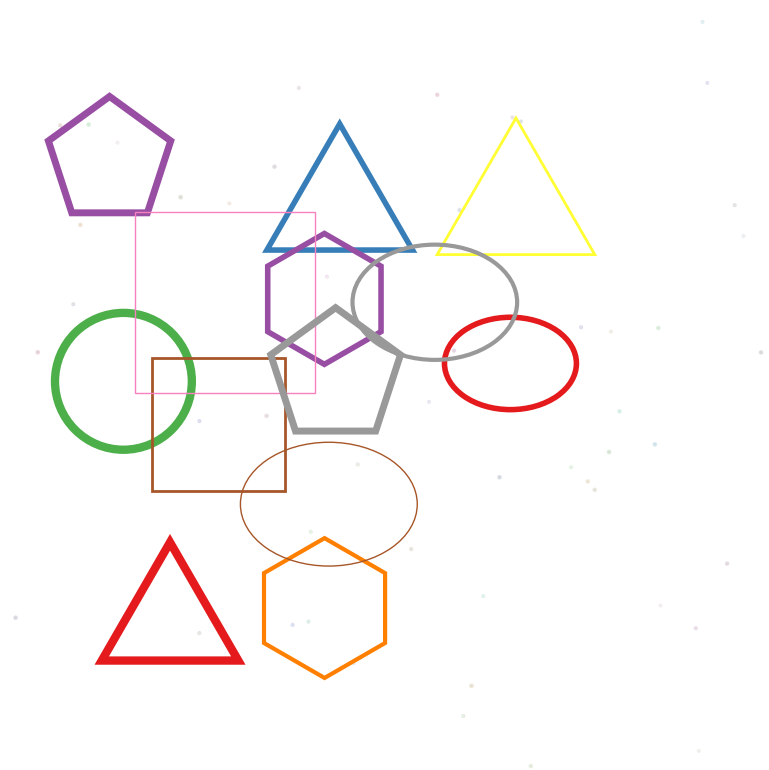[{"shape": "triangle", "thickness": 3, "radius": 0.51, "center": [0.221, 0.193]}, {"shape": "oval", "thickness": 2, "radius": 0.43, "center": [0.663, 0.528]}, {"shape": "triangle", "thickness": 2, "radius": 0.55, "center": [0.441, 0.73]}, {"shape": "circle", "thickness": 3, "radius": 0.44, "center": [0.16, 0.505]}, {"shape": "pentagon", "thickness": 2.5, "radius": 0.42, "center": [0.142, 0.791]}, {"shape": "hexagon", "thickness": 2, "radius": 0.42, "center": [0.421, 0.612]}, {"shape": "hexagon", "thickness": 1.5, "radius": 0.45, "center": [0.421, 0.21]}, {"shape": "triangle", "thickness": 1, "radius": 0.59, "center": [0.67, 0.728]}, {"shape": "square", "thickness": 1, "radius": 0.43, "center": [0.283, 0.449]}, {"shape": "oval", "thickness": 0.5, "radius": 0.57, "center": [0.427, 0.345]}, {"shape": "square", "thickness": 0.5, "radius": 0.59, "center": [0.292, 0.607]}, {"shape": "oval", "thickness": 1.5, "radius": 0.53, "center": [0.565, 0.607]}, {"shape": "pentagon", "thickness": 2.5, "radius": 0.44, "center": [0.436, 0.512]}]